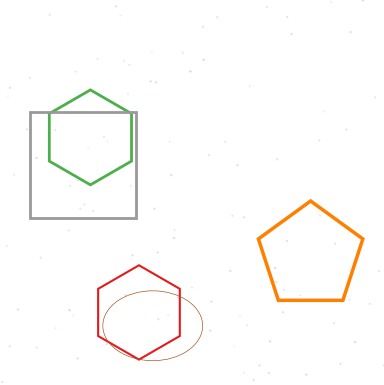[{"shape": "hexagon", "thickness": 1.5, "radius": 0.61, "center": [0.361, 0.188]}, {"shape": "hexagon", "thickness": 2, "radius": 0.62, "center": [0.235, 0.643]}, {"shape": "pentagon", "thickness": 2.5, "radius": 0.71, "center": [0.807, 0.335]}, {"shape": "oval", "thickness": 0.5, "radius": 0.65, "center": [0.397, 0.154]}, {"shape": "square", "thickness": 2, "radius": 0.69, "center": [0.215, 0.572]}]